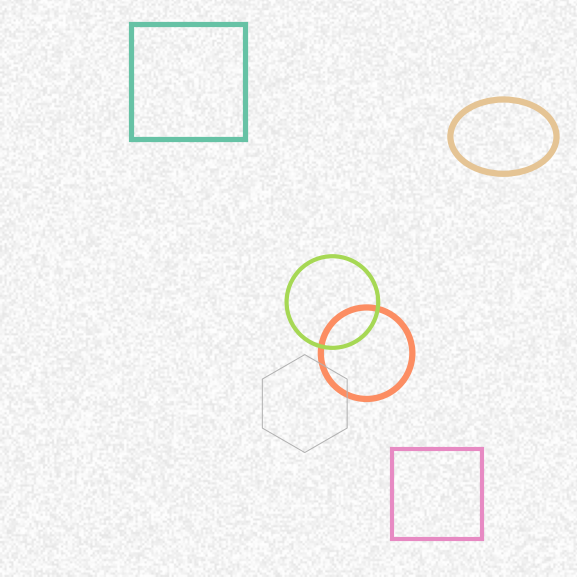[{"shape": "square", "thickness": 2.5, "radius": 0.49, "center": [0.326, 0.858]}, {"shape": "circle", "thickness": 3, "radius": 0.4, "center": [0.635, 0.388]}, {"shape": "square", "thickness": 2, "radius": 0.39, "center": [0.757, 0.144]}, {"shape": "circle", "thickness": 2, "radius": 0.4, "center": [0.576, 0.476]}, {"shape": "oval", "thickness": 3, "radius": 0.46, "center": [0.872, 0.763]}, {"shape": "hexagon", "thickness": 0.5, "radius": 0.42, "center": [0.528, 0.3]}]